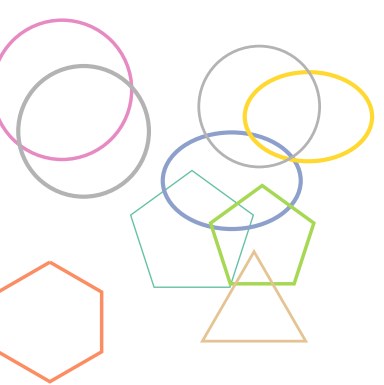[{"shape": "pentagon", "thickness": 1, "radius": 0.84, "center": [0.499, 0.39]}, {"shape": "hexagon", "thickness": 2.5, "radius": 0.78, "center": [0.13, 0.164]}, {"shape": "oval", "thickness": 3, "radius": 0.9, "center": [0.602, 0.531]}, {"shape": "circle", "thickness": 2.5, "radius": 0.9, "center": [0.161, 0.767]}, {"shape": "pentagon", "thickness": 2.5, "radius": 0.71, "center": [0.681, 0.377]}, {"shape": "oval", "thickness": 3, "radius": 0.83, "center": [0.801, 0.697]}, {"shape": "triangle", "thickness": 2, "radius": 0.77, "center": [0.66, 0.191]}, {"shape": "circle", "thickness": 3, "radius": 0.85, "center": [0.217, 0.659]}, {"shape": "circle", "thickness": 2, "radius": 0.78, "center": [0.673, 0.723]}]